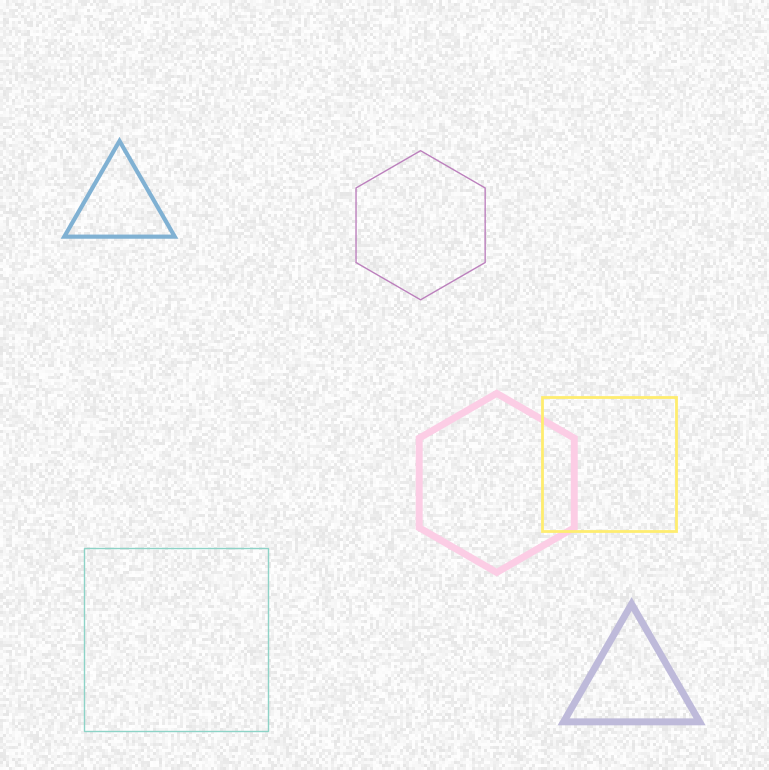[{"shape": "square", "thickness": 0.5, "radius": 0.6, "center": [0.229, 0.169]}, {"shape": "triangle", "thickness": 2.5, "radius": 0.51, "center": [0.82, 0.114]}, {"shape": "triangle", "thickness": 1.5, "radius": 0.41, "center": [0.155, 0.734]}, {"shape": "hexagon", "thickness": 2.5, "radius": 0.58, "center": [0.645, 0.373]}, {"shape": "hexagon", "thickness": 0.5, "radius": 0.48, "center": [0.546, 0.707]}, {"shape": "square", "thickness": 1, "radius": 0.43, "center": [0.791, 0.398]}]